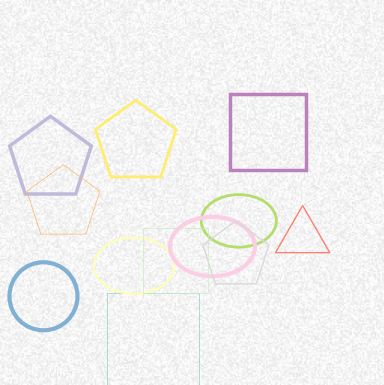[{"shape": "square", "thickness": 0.5, "radius": 0.59, "center": [0.398, 0.119]}, {"shape": "oval", "thickness": 1.5, "radius": 0.52, "center": [0.348, 0.31]}, {"shape": "pentagon", "thickness": 2.5, "radius": 0.56, "center": [0.131, 0.586]}, {"shape": "triangle", "thickness": 1, "radius": 0.41, "center": [0.786, 0.385]}, {"shape": "circle", "thickness": 3, "radius": 0.44, "center": [0.113, 0.23]}, {"shape": "pentagon", "thickness": 0.5, "radius": 0.5, "center": [0.165, 0.473]}, {"shape": "oval", "thickness": 2, "radius": 0.49, "center": [0.62, 0.426]}, {"shape": "oval", "thickness": 3, "radius": 0.55, "center": [0.552, 0.36]}, {"shape": "pentagon", "thickness": 1, "radius": 0.45, "center": [0.613, 0.336]}, {"shape": "square", "thickness": 2.5, "radius": 0.49, "center": [0.697, 0.657]}, {"shape": "square", "thickness": 0.5, "radius": 0.42, "center": [0.455, 0.323]}, {"shape": "pentagon", "thickness": 2, "radius": 0.55, "center": [0.353, 0.63]}]